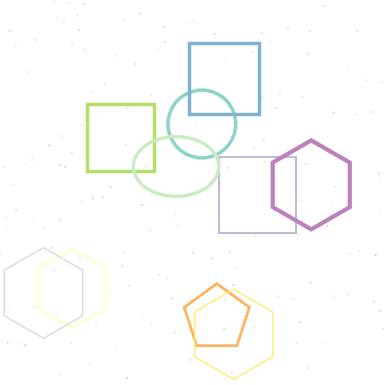[{"shape": "circle", "thickness": 2.5, "radius": 0.44, "center": [0.524, 0.678]}, {"shape": "hexagon", "thickness": 1, "radius": 0.51, "center": [0.187, 0.251]}, {"shape": "square", "thickness": 1.5, "radius": 0.49, "center": [0.669, 0.493]}, {"shape": "square", "thickness": 2.5, "radius": 0.46, "center": [0.581, 0.796]}, {"shape": "pentagon", "thickness": 2, "radius": 0.45, "center": [0.563, 0.174]}, {"shape": "square", "thickness": 2.5, "radius": 0.44, "center": [0.313, 0.642]}, {"shape": "hexagon", "thickness": 1, "radius": 0.59, "center": [0.113, 0.239]}, {"shape": "hexagon", "thickness": 3, "radius": 0.58, "center": [0.808, 0.52]}, {"shape": "oval", "thickness": 2.5, "radius": 0.55, "center": [0.457, 0.568]}, {"shape": "hexagon", "thickness": 1, "radius": 0.58, "center": [0.607, 0.132]}]